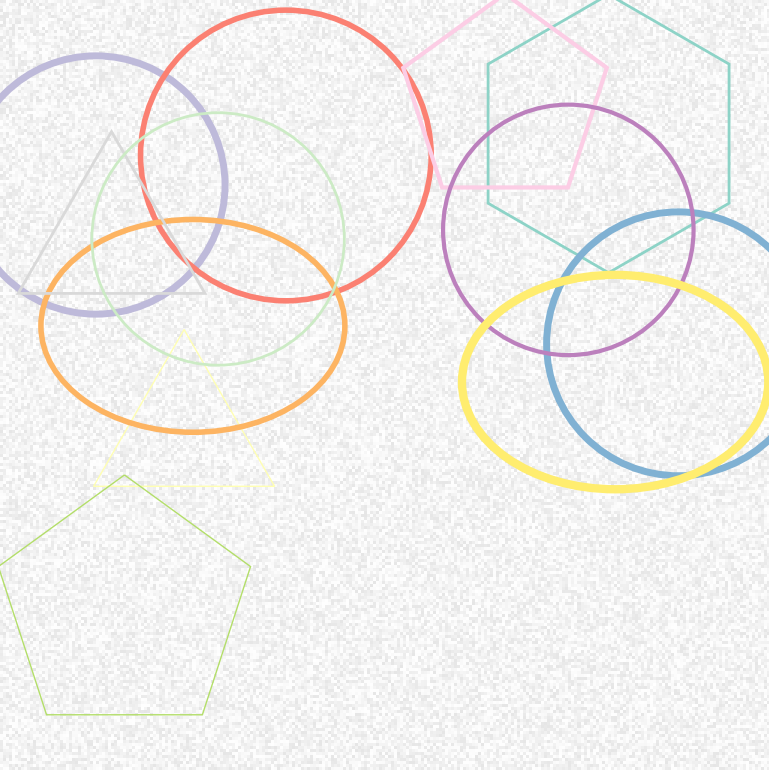[{"shape": "hexagon", "thickness": 1, "radius": 0.9, "center": [0.79, 0.826]}, {"shape": "triangle", "thickness": 0.5, "radius": 0.68, "center": [0.239, 0.436]}, {"shape": "circle", "thickness": 2.5, "radius": 0.84, "center": [0.125, 0.76]}, {"shape": "circle", "thickness": 2, "radius": 0.94, "center": [0.371, 0.798]}, {"shape": "circle", "thickness": 2.5, "radius": 0.86, "center": [0.881, 0.553]}, {"shape": "oval", "thickness": 2, "radius": 0.99, "center": [0.251, 0.577]}, {"shape": "pentagon", "thickness": 0.5, "radius": 0.86, "center": [0.162, 0.211]}, {"shape": "pentagon", "thickness": 1.5, "radius": 0.7, "center": [0.656, 0.869]}, {"shape": "triangle", "thickness": 1, "radius": 0.7, "center": [0.145, 0.689]}, {"shape": "circle", "thickness": 1.5, "radius": 0.81, "center": [0.738, 0.701]}, {"shape": "circle", "thickness": 1, "radius": 0.82, "center": [0.283, 0.69]}, {"shape": "oval", "thickness": 3, "radius": 0.99, "center": [0.799, 0.504]}]